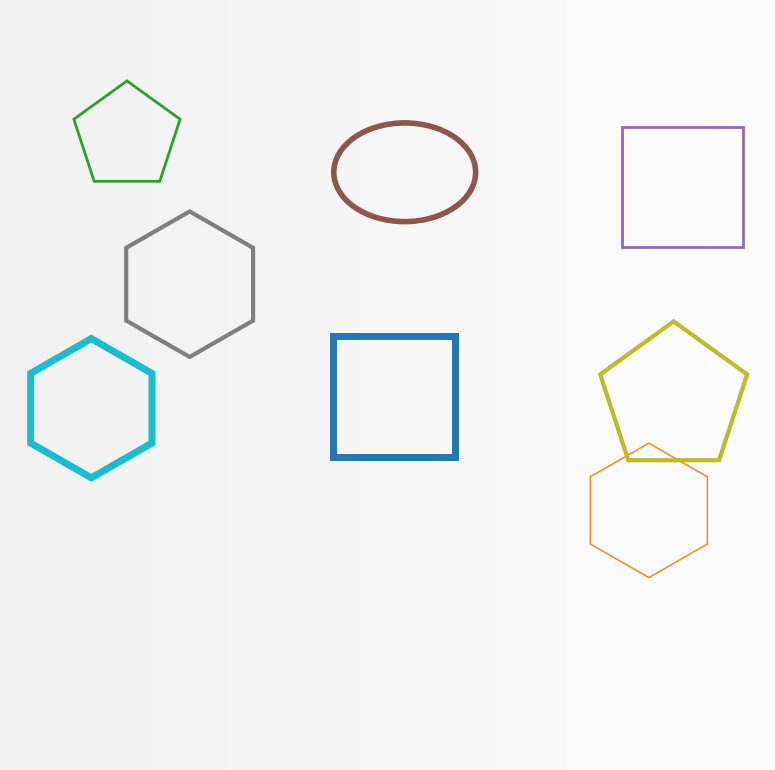[{"shape": "square", "thickness": 2.5, "radius": 0.4, "center": [0.509, 0.485]}, {"shape": "hexagon", "thickness": 0.5, "radius": 0.44, "center": [0.837, 0.337]}, {"shape": "pentagon", "thickness": 1, "radius": 0.36, "center": [0.164, 0.823]}, {"shape": "square", "thickness": 1, "radius": 0.39, "center": [0.881, 0.757]}, {"shape": "oval", "thickness": 2, "radius": 0.46, "center": [0.522, 0.776]}, {"shape": "hexagon", "thickness": 1.5, "radius": 0.47, "center": [0.245, 0.631]}, {"shape": "pentagon", "thickness": 1.5, "radius": 0.5, "center": [0.869, 0.483]}, {"shape": "hexagon", "thickness": 2.5, "radius": 0.45, "center": [0.118, 0.47]}]